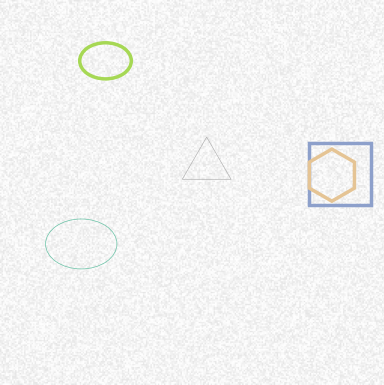[{"shape": "oval", "thickness": 0.5, "radius": 0.46, "center": [0.211, 0.366]}, {"shape": "square", "thickness": 2.5, "radius": 0.4, "center": [0.882, 0.548]}, {"shape": "oval", "thickness": 2.5, "radius": 0.33, "center": [0.274, 0.842]}, {"shape": "hexagon", "thickness": 2.5, "radius": 0.34, "center": [0.862, 0.545]}, {"shape": "triangle", "thickness": 0.5, "radius": 0.37, "center": [0.537, 0.571]}]